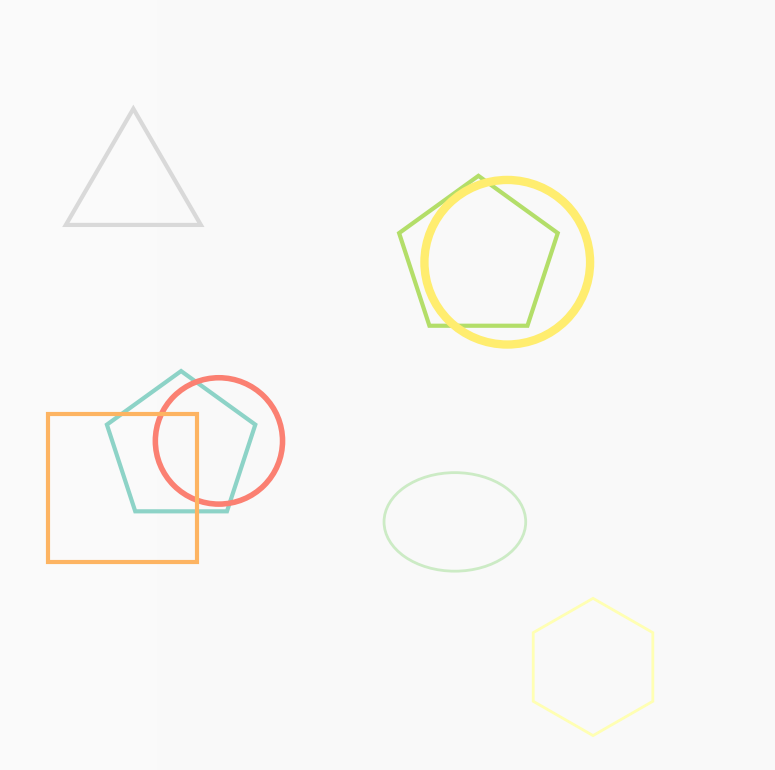[{"shape": "pentagon", "thickness": 1.5, "radius": 0.5, "center": [0.234, 0.417]}, {"shape": "hexagon", "thickness": 1, "radius": 0.45, "center": [0.765, 0.134]}, {"shape": "circle", "thickness": 2, "radius": 0.41, "center": [0.283, 0.427]}, {"shape": "square", "thickness": 1.5, "radius": 0.48, "center": [0.158, 0.366]}, {"shape": "pentagon", "thickness": 1.5, "radius": 0.54, "center": [0.617, 0.664]}, {"shape": "triangle", "thickness": 1.5, "radius": 0.5, "center": [0.172, 0.758]}, {"shape": "oval", "thickness": 1, "radius": 0.46, "center": [0.587, 0.322]}, {"shape": "circle", "thickness": 3, "radius": 0.53, "center": [0.655, 0.659]}]